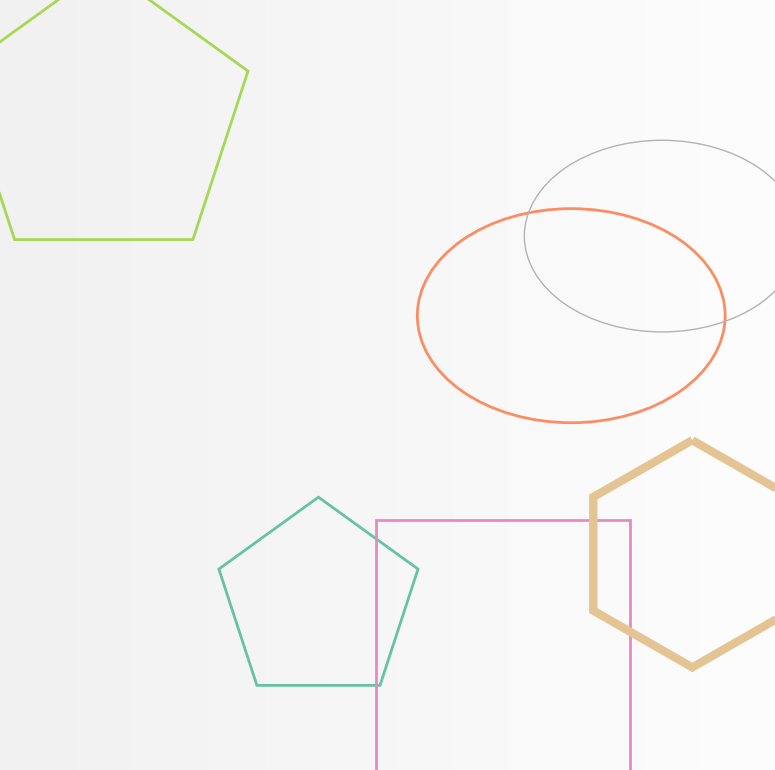[{"shape": "pentagon", "thickness": 1, "radius": 0.68, "center": [0.411, 0.219]}, {"shape": "oval", "thickness": 1, "radius": 0.99, "center": [0.737, 0.59]}, {"shape": "square", "thickness": 1, "radius": 0.82, "center": [0.65, 0.161]}, {"shape": "pentagon", "thickness": 1, "radius": 0.98, "center": [0.134, 0.847]}, {"shape": "hexagon", "thickness": 3, "radius": 0.74, "center": [0.893, 0.281]}, {"shape": "oval", "thickness": 0.5, "radius": 0.89, "center": [0.854, 0.693]}]